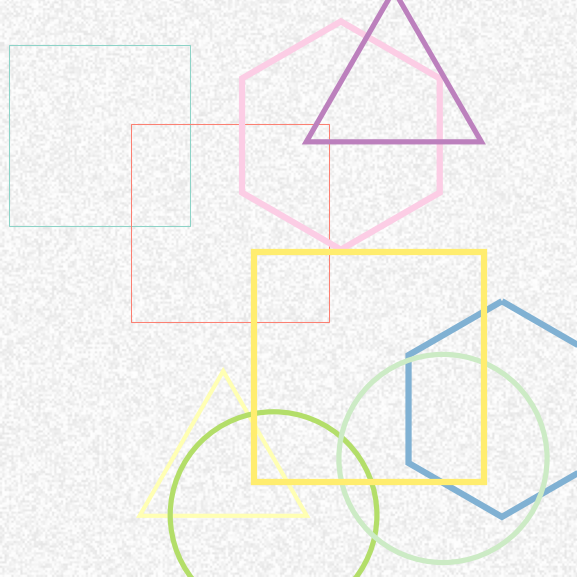[{"shape": "square", "thickness": 0.5, "radius": 0.78, "center": [0.173, 0.764]}, {"shape": "triangle", "thickness": 2, "radius": 0.84, "center": [0.387, 0.19]}, {"shape": "square", "thickness": 0.5, "radius": 0.85, "center": [0.398, 0.613]}, {"shape": "hexagon", "thickness": 3, "radius": 0.93, "center": [0.869, 0.291]}, {"shape": "circle", "thickness": 2.5, "radius": 0.89, "center": [0.474, 0.107]}, {"shape": "hexagon", "thickness": 3, "radius": 0.99, "center": [0.59, 0.764]}, {"shape": "triangle", "thickness": 2.5, "radius": 0.88, "center": [0.682, 0.841]}, {"shape": "circle", "thickness": 2.5, "radius": 0.9, "center": [0.767, 0.205]}, {"shape": "square", "thickness": 3, "radius": 1.0, "center": [0.639, 0.363]}]